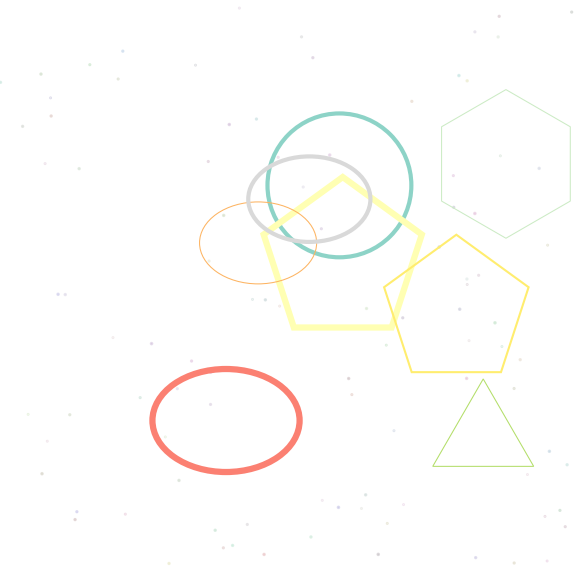[{"shape": "circle", "thickness": 2, "radius": 0.62, "center": [0.588, 0.678]}, {"shape": "pentagon", "thickness": 3, "radius": 0.72, "center": [0.593, 0.549]}, {"shape": "oval", "thickness": 3, "radius": 0.64, "center": [0.391, 0.271]}, {"shape": "oval", "thickness": 0.5, "radius": 0.51, "center": [0.447, 0.579]}, {"shape": "triangle", "thickness": 0.5, "radius": 0.5, "center": [0.837, 0.242]}, {"shape": "oval", "thickness": 2, "radius": 0.53, "center": [0.536, 0.654]}, {"shape": "hexagon", "thickness": 0.5, "radius": 0.64, "center": [0.876, 0.715]}, {"shape": "pentagon", "thickness": 1, "radius": 0.66, "center": [0.79, 0.461]}]